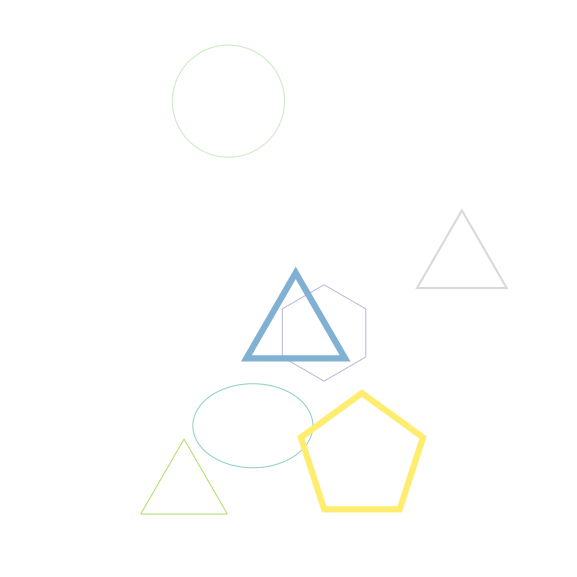[{"shape": "oval", "thickness": 0.5, "radius": 0.52, "center": [0.438, 0.262]}, {"shape": "hexagon", "thickness": 0.5, "radius": 0.42, "center": [0.561, 0.423]}, {"shape": "triangle", "thickness": 3, "radius": 0.49, "center": [0.512, 0.428]}, {"shape": "triangle", "thickness": 0.5, "radius": 0.43, "center": [0.319, 0.152]}, {"shape": "triangle", "thickness": 1, "radius": 0.45, "center": [0.8, 0.545]}, {"shape": "circle", "thickness": 0.5, "radius": 0.49, "center": [0.396, 0.824]}, {"shape": "pentagon", "thickness": 3, "radius": 0.56, "center": [0.627, 0.207]}]